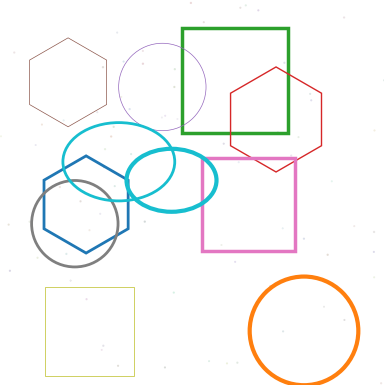[{"shape": "hexagon", "thickness": 2, "radius": 0.63, "center": [0.224, 0.469]}, {"shape": "circle", "thickness": 3, "radius": 0.71, "center": [0.79, 0.141]}, {"shape": "square", "thickness": 2.5, "radius": 0.68, "center": [0.611, 0.791]}, {"shape": "hexagon", "thickness": 1, "radius": 0.68, "center": [0.717, 0.69]}, {"shape": "circle", "thickness": 0.5, "radius": 0.57, "center": [0.422, 0.774]}, {"shape": "hexagon", "thickness": 0.5, "radius": 0.58, "center": [0.177, 0.786]}, {"shape": "square", "thickness": 2.5, "radius": 0.6, "center": [0.645, 0.469]}, {"shape": "circle", "thickness": 2, "radius": 0.56, "center": [0.194, 0.419]}, {"shape": "square", "thickness": 0.5, "radius": 0.58, "center": [0.233, 0.138]}, {"shape": "oval", "thickness": 3, "radius": 0.58, "center": [0.445, 0.532]}, {"shape": "oval", "thickness": 2, "radius": 0.73, "center": [0.309, 0.58]}]